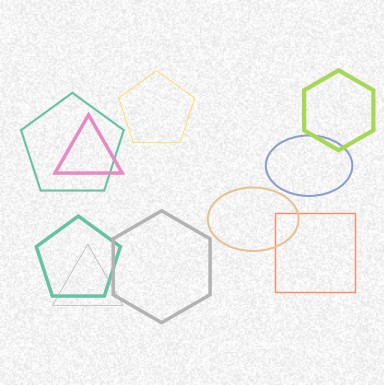[{"shape": "pentagon", "thickness": 2.5, "radius": 0.57, "center": [0.203, 0.324]}, {"shape": "pentagon", "thickness": 1.5, "radius": 0.7, "center": [0.188, 0.619]}, {"shape": "square", "thickness": 1, "radius": 0.52, "center": [0.818, 0.344]}, {"shape": "oval", "thickness": 1.5, "radius": 0.56, "center": [0.803, 0.57]}, {"shape": "triangle", "thickness": 2.5, "radius": 0.5, "center": [0.23, 0.601]}, {"shape": "hexagon", "thickness": 3, "radius": 0.52, "center": [0.88, 0.713]}, {"shape": "pentagon", "thickness": 0.5, "radius": 0.52, "center": [0.407, 0.713]}, {"shape": "oval", "thickness": 1.5, "radius": 0.59, "center": [0.658, 0.431]}, {"shape": "hexagon", "thickness": 2.5, "radius": 0.73, "center": [0.42, 0.307]}, {"shape": "triangle", "thickness": 0.5, "radius": 0.53, "center": [0.228, 0.26]}]